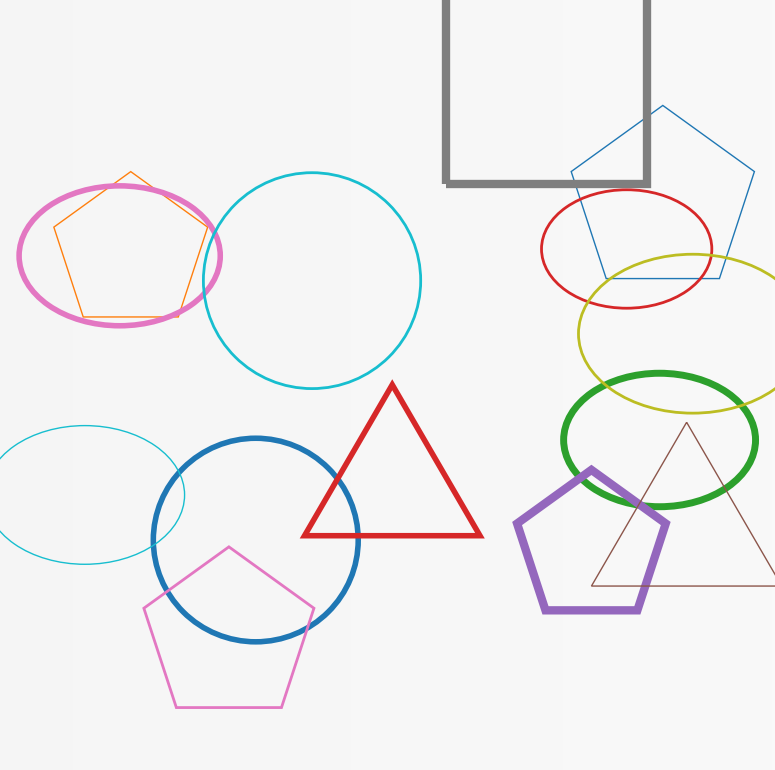[{"shape": "pentagon", "thickness": 0.5, "radius": 0.62, "center": [0.855, 0.739]}, {"shape": "circle", "thickness": 2, "radius": 0.66, "center": [0.33, 0.299]}, {"shape": "pentagon", "thickness": 0.5, "radius": 0.52, "center": [0.169, 0.673]}, {"shape": "oval", "thickness": 2.5, "radius": 0.62, "center": [0.851, 0.429]}, {"shape": "triangle", "thickness": 2, "radius": 0.65, "center": [0.506, 0.37]}, {"shape": "oval", "thickness": 1, "radius": 0.55, "center": [0.809, 0.677]}, {"shape": "pentagon", "thickness": 3, "radius": 0.5, "center": [0.763, 0.289]}, {"shape": "triangle", "thickness": 0.5, "radius": 0.71, "center": [0.886, 0.31]}, {"shape": "oval", "thickness": 2, "radius": 0.65, "center": [0.154, 0.668]}, {"shape": "pentagon", "thickness": 1, "radius": 0.58, "center": [0.295, 0.174]}, {"shape": "square", "thickness": 3, "radius": 0.65, "center": [0.705, 0.891]}, {"shape": "oval", "thickness": 1, "radius": 0.74, "center": [0.894, 0.567]}, {"shape": "oval", "thickness": 0.5, "radius": 0.64, "center": [0.11, 0.357]}, {"shape": "circle", "thickness": 1, "radius": 0.7, "center": [0.403, 0.636]}]